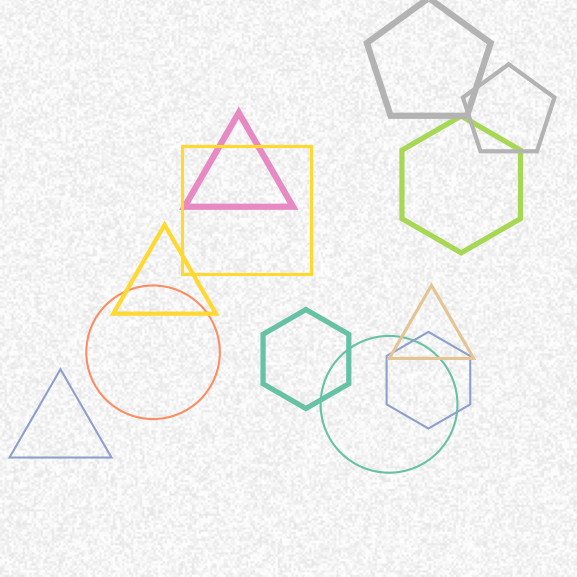[{"shape": "hexagon", "thickness": 2.5, "radius": 0.43, "center": [0.53, 0.377]}, {"shape": "circle", "thickness": 1, "radius": 0.59, "center": [0.674, 0.299]}, {"shape": "circle", "thickness": 1, "radius": 0.58, "center": [0.265, 0.389]}, {"shape": "triangle", "thickness": 1, "radius": 0.51, "center": [0.105, 0.258]}, {"shape": "hexagon", "thickness": 1, "radius": 0.42, "center": [0.742, 0.341]}, {"shape": "triangle", "thickness": 3, "radius": 0.54, "center": [0.414, 0.695]}, {"shape": "hexagon", "thickness": 2.5, "radius": 0.59, "center": [0.799, 0.68]}, {"shape": "square", "thickness": 1.5, "radius": 0.56, "center": [0.427, 0.636]}, {"shape": "triangle", "thickness": 2, "radius": 0.51, "center": [0.285, 0.507]}, {"shape": "triangle", "thickness": 1.5, "radius": 0.42, "center": [0.747, 0.421]}, {"shape": "pentagon", "thickness": 2, "radius": 0.42, "center": [0.881, 0.805]}, {"shape": "pentagon", "thickness": 3, "radius": 0.56, "center": [0.742, 0.89]}]